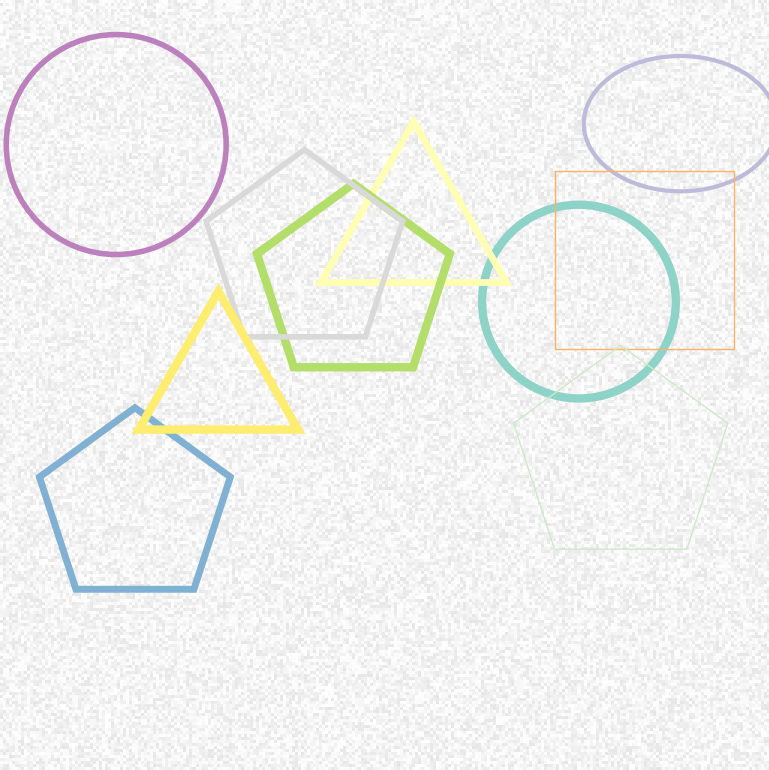[{"shape": "circle", "thickness": 3, "radius": 0.63, "center": [0.752, 0.608]}, {"shape": "triangle", "thickness": 2.5, "radius": 0.7, "center": [0.537, 0.703]}, {"shape": "oval", "thickness": 1.5, "radius": 0.63, "center": [0.884, 0.839]}, {"shape": "pentagon", "thickness": 2.5, "radius": 0.65, "center": [0.175, 0.34]}, {"shape": "square", "thickness": 0.5, "radius": 0.58, "center": [0.837, 0.662]}, {"shape": "pentagon", "thickness": 3, "radius": 0.66, "center": [0.459, 0.63]}, {"shape": "pentagon", "thickness": 2, "radius": 0.67, "center": [0.395, 0.671]}, {"shape": "circle", "thickness": 2, "radius": 0.71, "center": [0.151, 0.812]}, {"shape": "pentagon", "thickness": 0.5, "radius": 0.73, "center": [0.806, 0.405]}, {"shape": "triangle", "thickness": 3, "radius": 0.6, "center": [0.284, 0.502]}]